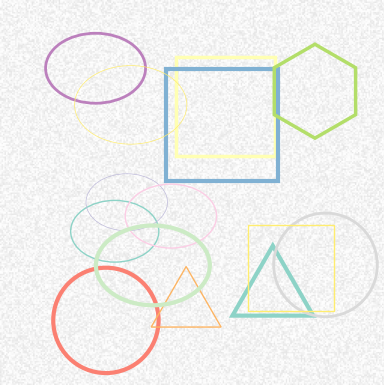[{"shape": "triangle", "thickness": 3, "radius": 0.61, "center": [0.709, 0.241]}, {"shape": "oval", "thickness": 1, "radius": 0.57, "center": [0.298, 0.399]}, {"shape": "square", "thickness": 2.5, "radius": 0.64, "center": [0.587, 0.723]}, {"shape": "oval", "thickness": 0.5, "radius": 0.53, "center": [0.329, 0.475]}, {"shape": "circle", "thickness": 3, "radius": 0.68, "center": [0.275, 0.168]}, {"shape": "square", "thickness": 3, "radius": 0.73, "center": [0.576, 0.675]}, {"shape": "triangle", "thickness": 1, "radius": 0.52, "center": [0.483, 0.203]}, {"shape": "hexagon", "thickness": 2.5, "radius": 0.61, "center": [0.818, 0.763]}, {"shape": "oval", "thickness": 1, "radius": 0.59, "center": [0.444, 0.439]}, {"shape": "circle", "thickness": 2, "radius": 0.67, "center": [0.846, 0.312]}, {"shape": "oval", "thickness": 2, "radius": 0.65, "center": [0.248, 0.823]}, {"shape": "oval", "thickness": 3, "radius": 0.74, "center": [0.397, 0.311]}, {"shape": "oval", "thickness": 0.5, "radius": 0.73, "center": [0.34, 0.728]}, {"shape": "square", "thickness": 1, "radius": 0.56, "center": [0.756, 0.304]}]